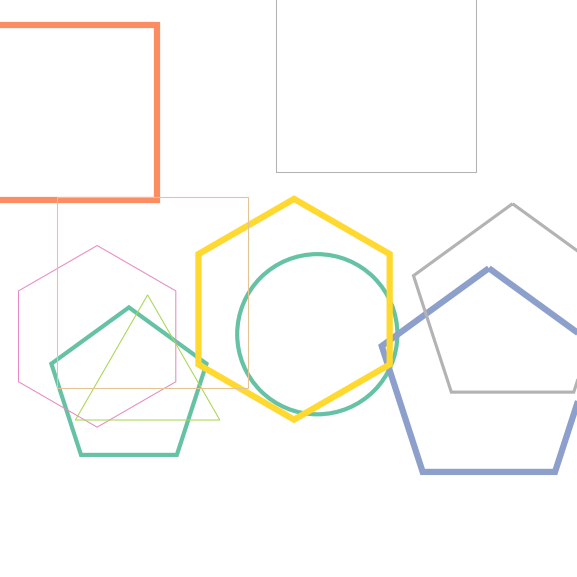[{"shape": "pentagon", "thickness": 2, "radius": 0.71, "center": [0.223, 0.326]}, {"shape": "circle", "thickness": 2, "radius": 0.69, "center": [0.549, 0.42]}, {"shape": "square", "thickness": 3, "radius": 0.76, "center": [0.12, 0.805]}, {"shape": "pentagon", "thickness": 3, "radius": 0.97, "center": [0.846, 0.34]}, {"shape": "hexagon", "thickness": 0.5, "radius": 0.79, "center": [0.168, 0.417]}, {"shape": "triangle", "thickness": 0.5, "radius": 0.72, "center": [0.256, 0.344]}, {"shape": "hexagon", "thickness": 3, "radius": 0.96, "center": [0.509, 0.464]}, {"shape": "square", "thickness": 0.5, "radius": 0.83, "center": [0.265, 0.493]}, {"shape": "square", "thickness": 0.5, "radius": 0.87, "center": [0.651, 0.875]}, {"shape": "pentagon", "thickness": 1.5, "radius": 0.9, "center": [0.888, 0.466]}]